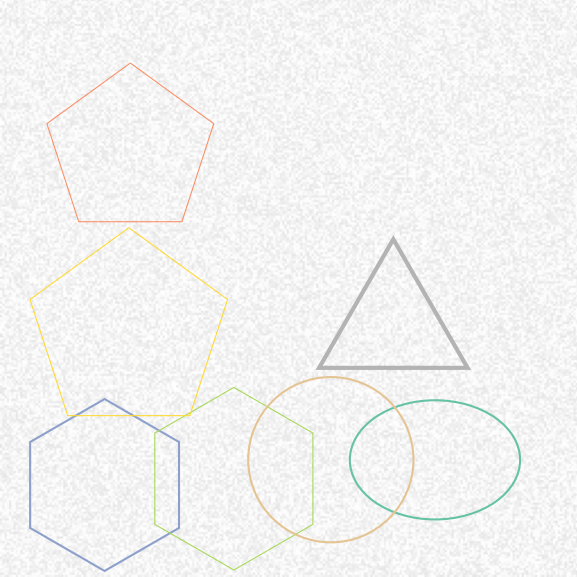[{"shape": "oval", "thickness": 1, "radius": 0.74, "center": [0.753, 0.203]}, {"shape": "pentagon", "thickness": 0.5, "radius": 0.76, "center": [0.226, 0.738]}, {"shape": "hexagon", "thickness": 1, "radius": 0.74, "center": [0.181, 0.159]}, {"shape": "hexagon", "thickness": 0.5, "radius": 0.79, "center": [0.405, 0.17]}, {"shape": "pentagon", "thickness": 0.5, "radius": 0.9, "center": [0.223, 0.425]}, {"shape": "circle", "thickness": 1, "radius": 0.72, "center": [0.573, 0.203]}, {"shape": "triangle", "thickness": 2, "radius": 0.74, "center": [0.681, 0.436]}]